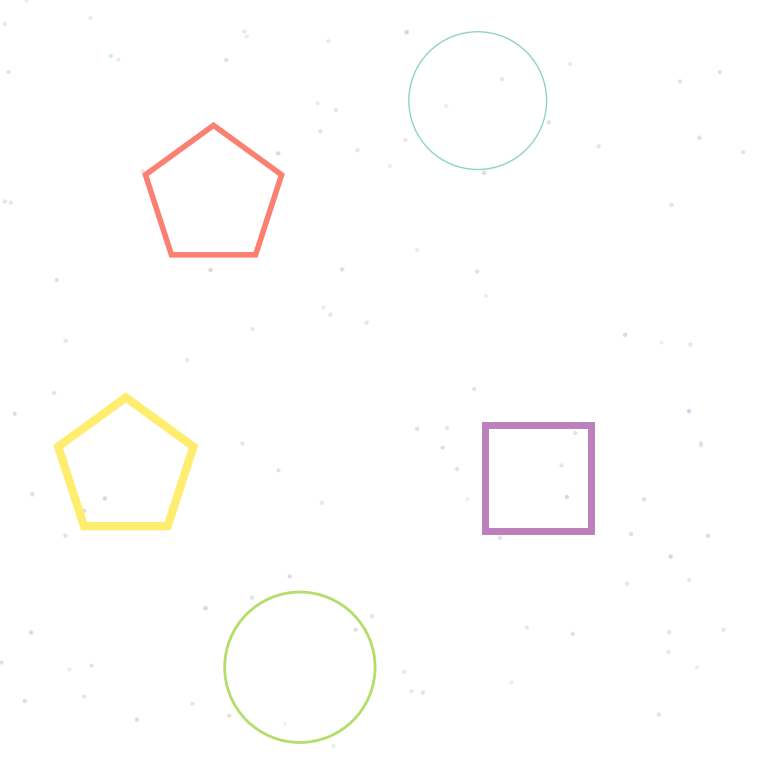[{"shape": "circle", "thickness": 0.5, "radius": 0.45, "center": [0.62, 0.869]}, {"shape": "pentagon", "thickness": 2, "radius": 0.46, "center": [0.277, 0.744]}, {"shape": "circle", "thickness": 1, "radius": 0.49, "center": [0.389, 0.133]}, {"shape": "square", "thickness": 2.5, "radius": 0.34, "center": [0.699, 0.38]}, {"shape": "pentagon", "thickness": 3, "radius": 0.46, "center": [0.163, 0.391]}]